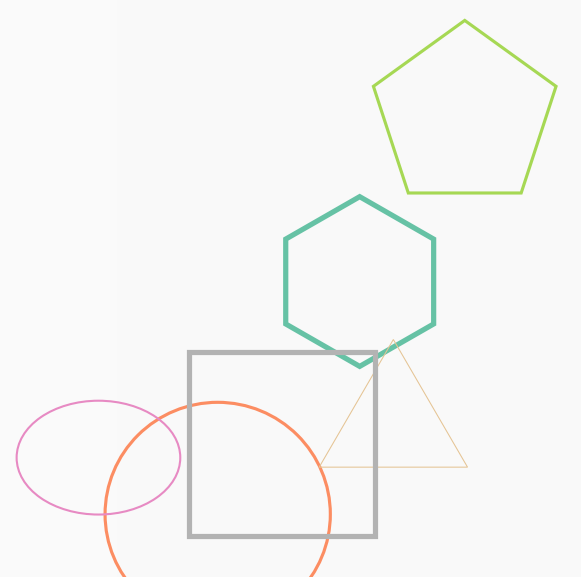[{"shape": "hexagon", "thickness": 2.5, "radius": 0.73, "center": [0.619, 0.512]}, {"shape": "circle", "thickness": 1.5, "radius": 0.97, "center": [0.375, 0.109]}, {"shape": "oval", "thickness": 1, "radius": 0.7, "center": [0.169, 0.207]}, {"shape": "pentagon", "thickness": 1.5, "radius": 0.83, "center": [0.8, 0.799]}, {"shape": "triangle", "thickness": 0.5, "radius": 0.74, "center": [0.677, 0.264]}, {"shape": "square", "thickness": 2.5, "radius": 0.8, "center": [0.485, 0.23]}]